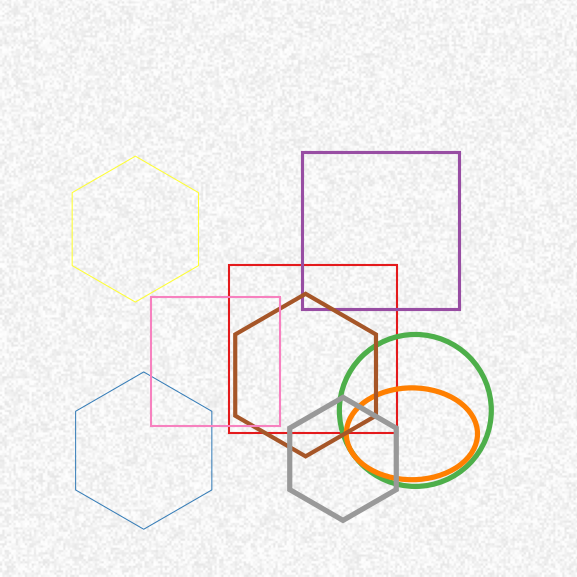[{"shape": "square", "thickness": 1, "radius": 0.73, "center": [0.542, 0.396]}, {"shape": "hexagon", "thickness": 0.5, "radius": 0.68, "center": [0.249, 0.219]}, {"shape": "circle", "thickness": 2.5, "radius": 0.66, "center": [0.719, 0.288]}, {"shape": "square", "thickness": 1.5, "radius": 0.68, "center": [0.659, 0.6]}, {"shape": "oval", "thickness": 2.5, "radius": 0.57, "center": [0.713, 0.248]}, {"shape": "hexagon", "thickness": 0.5, "radius": 0.63, "center": [0.234, 0.602]}, {"shape": "hexagon", "thickness": 2, "radius": 0.7, "center": [0.529, 0.35]}, {"shape": "square", "thickness": 1, "radius": 0.56, "center": [0.373, 0.374]}, {"shape": "hexagon", "thickness": 2.5, "radius": 0.53, "center": [0.594, 0.205]}]